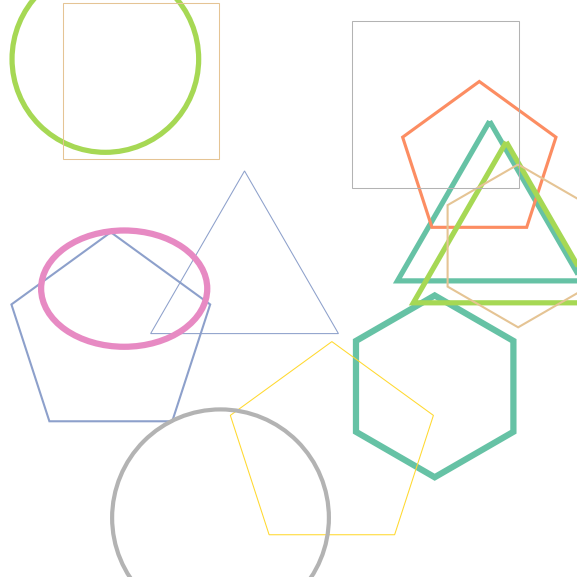[{"shape": "triangle", "thickness": 2.5, "radius": 0.92, "center": [0.848, 0.605]}, {"shape": "hexagon", "thickness": 3, "radius": 0.79, "center": [0.753, 0.33]}, {"shape": "pentagon", "thickness": 1.5, "radius": 0.7, "center": [0.83, 0.718]}, {"shape": "pentagon", "thickness": 1, "radius": 0.9, "center": [0.192, 0.416]}, {"shape": "triangle", "thickness": 0.5, "radius": 0.94, "center": [0.423, 0.515]}, {"shape": "oval", "thickness": 3, "radius": 0.72, "center": [0.215, 0.499]}, {"shape": "triangle", "thickness": 2.5, "radius": 0.93, "center": [0.877, 0.568]}, {"shape": "circle", "thickness": 2.5, "radius": 0.81, "center": [0.182, 0.897]}, {"shape": "pentagon", "thickness": 0.5, "radius": 0.92, "center": [0.575, 0.223]}, {"shape": "hexagon", "thickness": 1, "radius": 0.71, "center": [0.897, 0.573]}, {"shape": "square", "thickness": 0.5, "radius": 0.67, "center": [0.244, 0.859]}, {"shape": "square", "thickness": 0.5, "radius": 0.73, "center": [0.754, 0.818]}, {"shape": "circle", "thickness": 2, "radius": 0.94, "center": [0.382, 0.103]}]